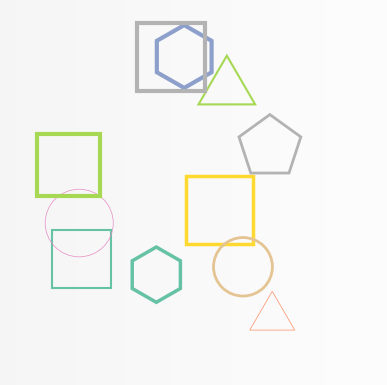[{"shape": "square", "thickness": 1.5, "radius": 0.38, "center": [0.211, 0.328]}, {"shape": "hexagon", "thickness": 2.5, "radius": 0.36, "center": [0.403, 0.287]}, {"shape": "triangle", "thickness": 0.5, "radius": 0.34, "center": [0.703, 0.176]}, {"shape": "hexagon", "thickness": 3, "radius": 0.41, "center": [0.475, 0.853]}, {"shape": "circle", "thickness": 0.5, "radius": 0.44, "center": [0.204, 0.421]}, {"shape": "square", "thickness": 3, "radius": 0.41, "center": [0.178, 0.571]}, {"shape": "triangle", "thickness": 1.5, "radius": 0.42, "center": [0.585, 0.771]}, {"shape": "square", "thickness": 2.5, "radius": 0.44, "center": [0.567, 0.454]}, {"shape": "circle", "thickness": 2, "radius": 0.38, "center": [0.627, 0.307]}, {"shape": "square", "thickness": 3, "radius": 0.44, "center": [0.441, 0.851]}, {"shape": "pentagon", "thickness": 2, "radius": 0.42, "center": [0.696, 0.618]}]